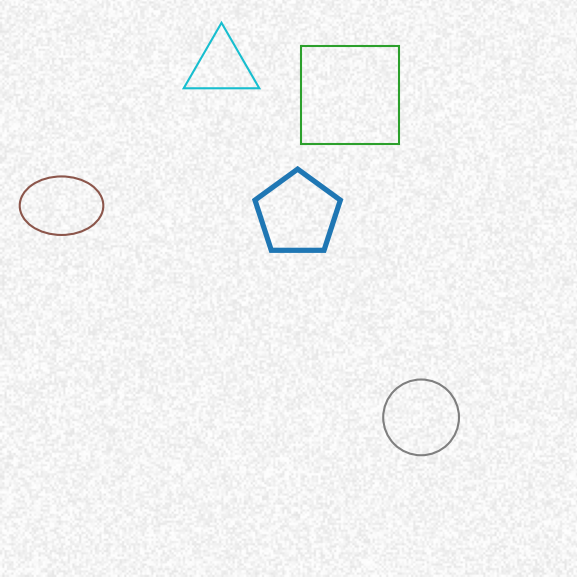[{"shape": "pentagon", "thickness": 2.5, "radius": 0.39, "center": [0.515, 0.629]}, {"shape": "square", "thickness": 1, "radius": 0.42, "center": [0.605, 0.835]}, {"shape": "oval", "thickness": 1, "radius": 0.36, "center": [0.107, 0.643]}, {"shape": "circle", "thickness": 1, "radius": 0.33, "center": [0.729, 0.276]}, {"shape": "triangle", "thickness": 1, "radius": 0.38, "center": [0.384, 0.884]}]